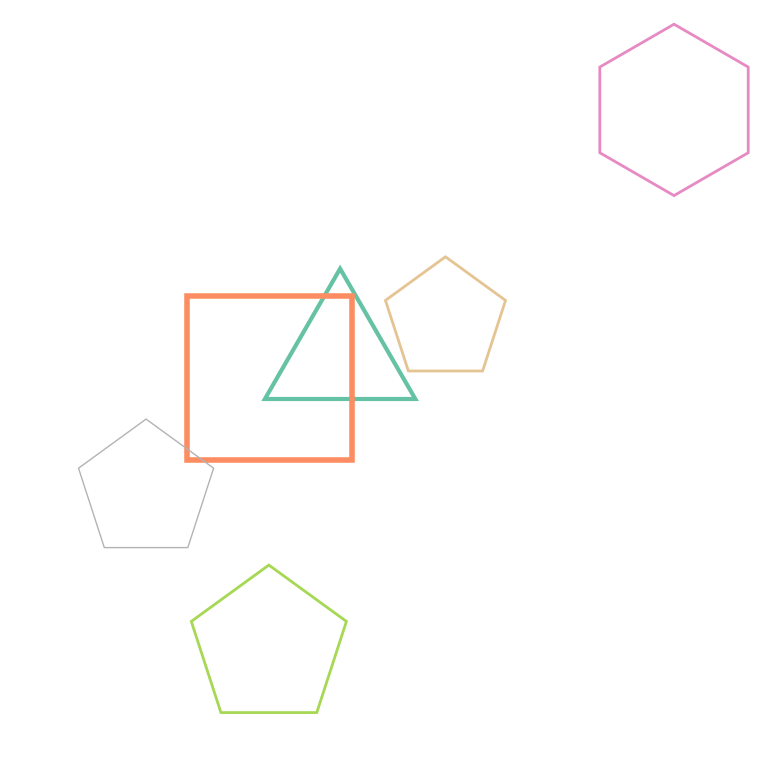[{"shape": "triangle", "thickness": 1.5, "radius": 0.56, "center": [0.442, 0.538]}, {"shape": "square", "thickness": 2, "radius": 0.53, "center": [0.35, 0.509]}, {"shape": "hexagon", "thickness": 1, "radius": 0.56, "center": [0.875, 0.857]}, {"shape": "pentagon", "thickness": 1, "radius": 0.53, "center": [0.349, 0.16]}, {"shape": "pentagon", "thickness": 1, "radius": 0.41, "center": [0.579, 0.585]}, {"shape": "pentagon", "thickness": 0.5, "radius": 0.46, "center": [0.19, 0.363]}]